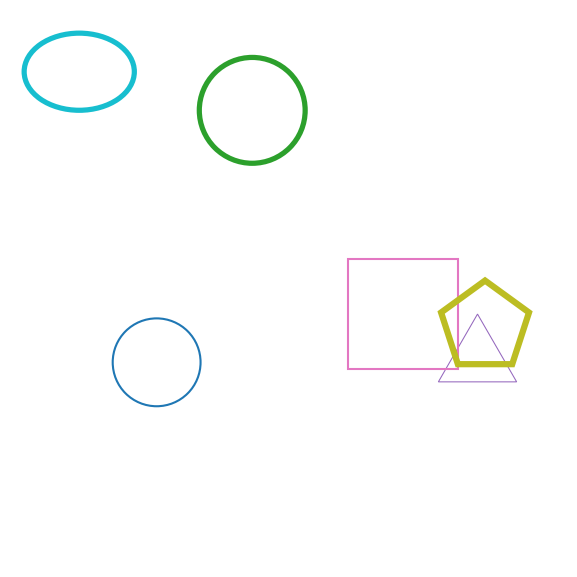[{"shape": "circle", "thickness": 1, "radius": 0.38, "center": [0.271, 0.372]}, {"shape": "circle", "thickness": 2.5, "radius": 0.46, "center": [0.437, 0.808]}, {"shape": "triangle", "thickness": 0.5, "radius": 0.39, "center": [0.827, 0.377]}, {"shape": "square", "thickness": 1, "radius": 0.48, "center": [0.698, 0.456]}, {"shape": "pentagon", "thickness": 3, "radius": 0.4, "center": [0.84, 0.433]}, {"shape": "oval", "thickness": 2.5, "radius": 0.48, "center": [0.137, 0.875]}]